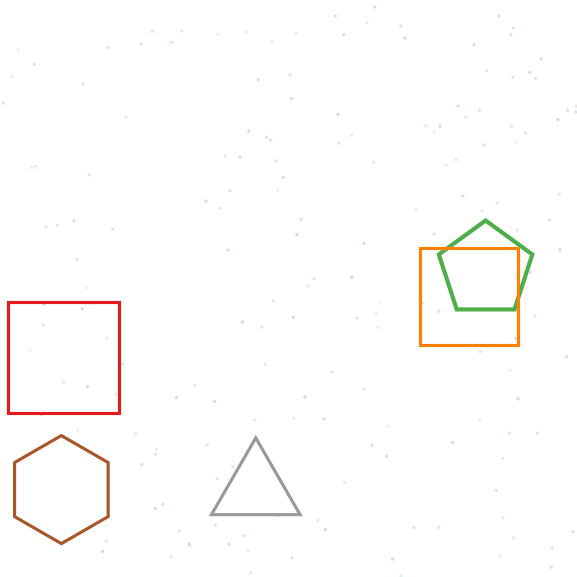[{"shape": "square", "thickness": 1.5, "radius": 0.48, "center": [0.11, 0.38]}, {"shape": "pentagon", "thickness": 2, "radius": 0.43, "center": [0.841, 0.532]}, {"shape": "square", "thickness": 1.5, "radius": 0.42, "center": [0.813, 0.486]}, {"shape": "hexagon", "thickness": 1.5, "radius": 0.47, "center": [0.106, 0.151]}, {"shape": "triangle", "thickness": 1.5, "radius": 0.44, "center": [0.443, 0.152]}]